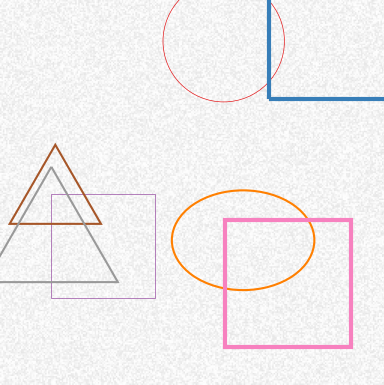[{"shape": "circle", "thickness": 0.5, "radius": 0.79, "center": [0.581, 0.893]}, {"shape": "square", "thickness": 3, "radius": 0.77, "center": [0.852, 0.896]}, {"shape": "square", "thickness": 0.5, "radius": 0.67, "center": [0.267, 0.361]}, {"shape": "oval", "thickness": 1.5, "radius": 0.93, "center": [0.631, 0.376]}, {"shape": "triangle", "thickness": 1.5, "radius": 0.68, "center": [0.144, 0.487]}, {"shape": "square", "thickness": 3, "radius": 0.82, "center": [0.748, 0.264]}, {"shape": "triangle", "thickness": 1.5, "radius": 1.0, "center": [0.133, 0.367]}]